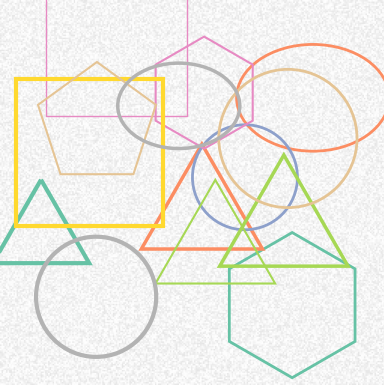[{"shape": "triangle", "thickness": 3, "radius": 0.72, "center": [0.107, 0.389]}, {"shape": "hexagon", "thickness": 2, "radius": 0.94, "center": [0.759, 0.207]}, {"shape": "triangle", "thickness": 2.5, "radius": 0.91, "center": [0.524, 0.444]}, {"shape": "oval", "thickness": 2, "radius": 0.99, "center": [0.813, 0.746]}, {"shape": "circle", "thickness": 2, "radius": 0.68, "center": [0.636, 0.54]}, {"shape": "square", "thickness": 1, "radius": 0.92, "center": [0.302, 0.883]}, {"shape": "hexagon", "thickness": 1.5, "radius": 0.73, "center": [0.53, 0.759]}, {"shape": "triangle", "thickness": 1.5, "radius": 0.9, "center": [0.559, 0.353]}, {"shape": "triangle", "thickness": 2.5, "radius": 0.96, "center": [0.737, 0.405]}, {"shape": "square", "thickness": 3, "radius": 0.96, "center": [0.232, 0.604]}, {"shape": "pentagon", "thickness": 1.5, "radius": 0.81, "center": [0.252, 0.678]}, {"shape": "circle", "thickness": 2, "radius": 0.9, "center": [0.748, 0.64]}, {"shape": "circle", "thickness": 3, "radius": 0.78, "center": [0.25, 0.229]}, {"shape": "oval", "thickness": 2.5, "radius": 0.79, "center": [0.464, 0.725]}]